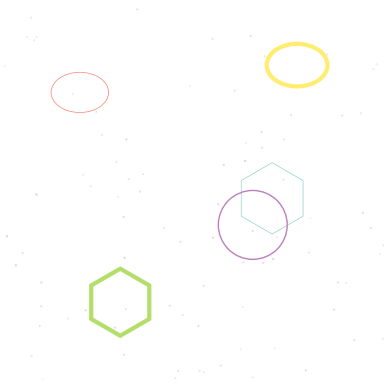[{"shape": "hexagon", "thickness": 0.5, "radius": 0.46, "center": [0.707, 0.485]}, {"shape": "oval", "thickness": 0.5, "radius": 0.37, "center": [0.207, 0.76]}, {"shape": "hexagon", "thickness": 3, "radius": 0.44, "center": [0.312, 0.215]}, {"shape": "circle", "thickness": 1, "radius": 0.45, "center": [0.657, 0.416]}, {"shape": "oval", "thickness": 3, "radius": 0.4, "center": [0.772, 0.831]}]